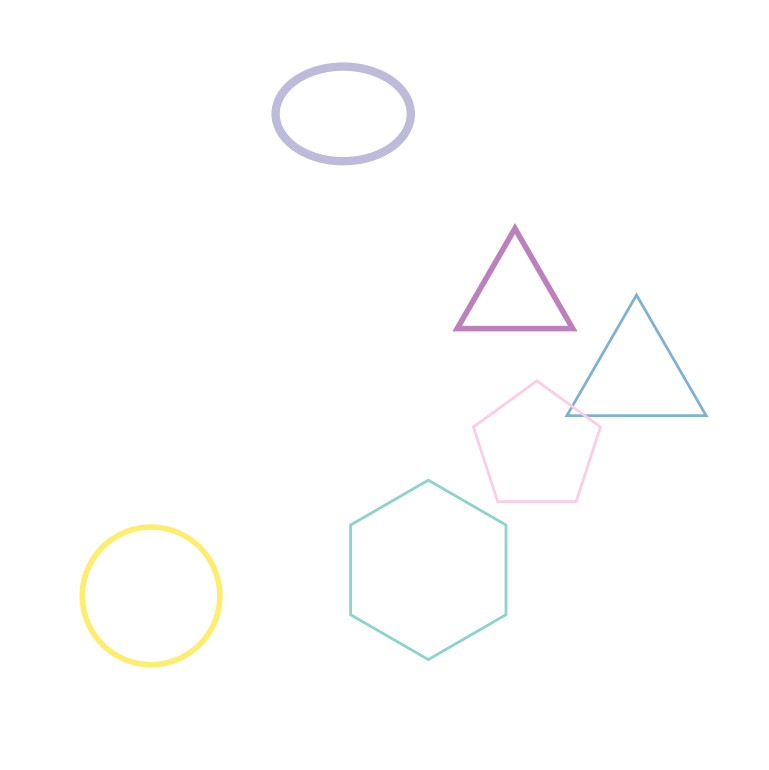[{"shape": "hexagon", "thickness": 1, "radius": 0.58, "center": [0.556, 0.26]}, {"shape": "oval", "thickness": 3, "radius": 0.44, "center": [0.446, 0.852]}, {"shape": "triangle", "thickness": 1, "radius": 0.52, "center": [0.827, 0.512]}, {"shape": "pentagon", "thickness": 1, "radius": 0.43, "center": [0.697, 0.419]}, {"shape": "triangle", "thickness": 2, "radius": 0.43, "center": [0.669, 0.617]}, {"shape": "circle", "thickness": 2, "radius": 0.45, "center": [0.196, 0.226]}]